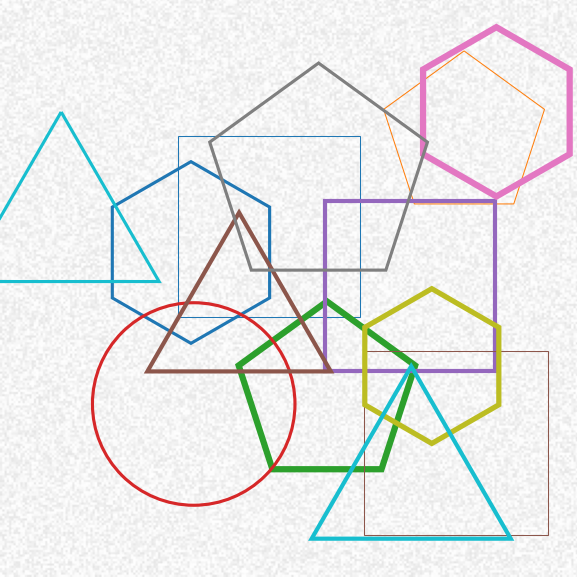[{"shape": "square", "thickness": 0.5, "radius": 0.79, "center": [0.466, 0.607]}, {"shape": "hexagon", "thickness": 1.5, "radius": 0.79, "center": [0.331, 0.562]}, {"shape": "pentagon", "thickness": 0.5, "radius": 0.73, "center": [0.804, 0.764]}, {"shape": "pentagon", "thickness": 3, "radius": 0.8, "center": [0.566, 0.317]}, {"shape": "circle", "thickness": 1.5, "radius": 0.88, "center": [0.335, 0.3]}, {"shape": "square", "thickness": 2, "radius": 0.73, "center": [0.71, 0.504]}, {"shape": "square", "thickness": 0.5, "radius": 0.8, "center": [0.789, 0.232]}, {"shape": "triangle", "thickness": 2, "radius": 0.92, "center": [0.414, 0.448]}, {"shape": "hexagon", "thickness": 3, "radius": 0.73, "center": [0.86, 0.806]}, {"shape": "pentagon", "thickness": 1.5, "radius": 0.99, "center": [0.552, 0.692]}, {"shape": "hexagon", "thickness": 2.5, "radius": 0.67, "center": [0.748, 0.365]}, {"shape": "triangle", "thickness": 2, "radius": 1.0, "center": [0.712, 0.166]}, {"shape": "triangle", "thickness": 1.5, "radius": 0.98, "center": [0.106, 0.609]}]